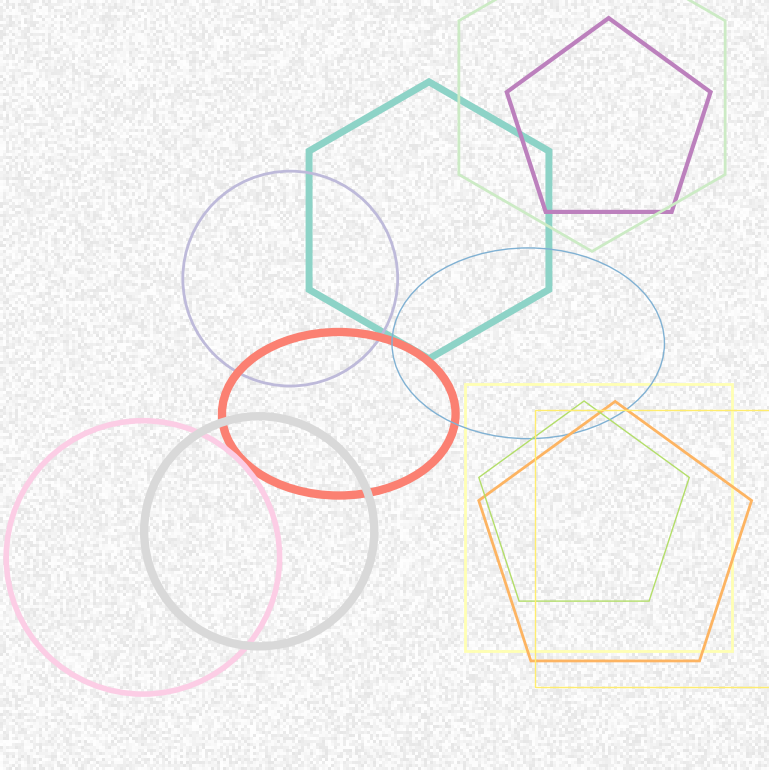[{"shape": "hexagon", "thickness": 2.5, "radius": 0.9, "center": [0.557, 0.714]}, {"shape": "square", "thickness": 1, "radius": 0.87, "center": [0.777, 0.328]}, {"shape": "circle", "thickness": 1, "radius": 0.7, "center": [0.377, 0.638]}, {"shape": "oval", "thickness": 3, "radius": 0.76, "center": [0.44, 0.463]}, {"shape": "oval", "thickness": 0.5, "radius": 0.88, "center": [0.686, 0.554]}, {"shape": "pentagon", "thickness": 1, "radius": 0.93, "center": [0.799, 0.292]}, {"shape": "pentagon", "thickness": 0.5, "radius": 0.72, "center": [0.759, 0.336]}, {"shape": "circle", "thickness": 2, "radius": 0.89, "center": [0.186, 0.276]}, {"shape": "circle", "thickness": 3, "radius": 0.75, "center": [0.337, 0.31]}, {"shape": "pentagon", "thickness": 1.5, "radius": 0.7, "center": [0.79, 0.837]}, {"shape": "hexagon", "thickness": 1, "radius": 1.0, "center": [0.769, 0.873]}, {"shape": "square", "thickness": 0.5, "radius": 0.9, "center": [0.874, 0.288]}]